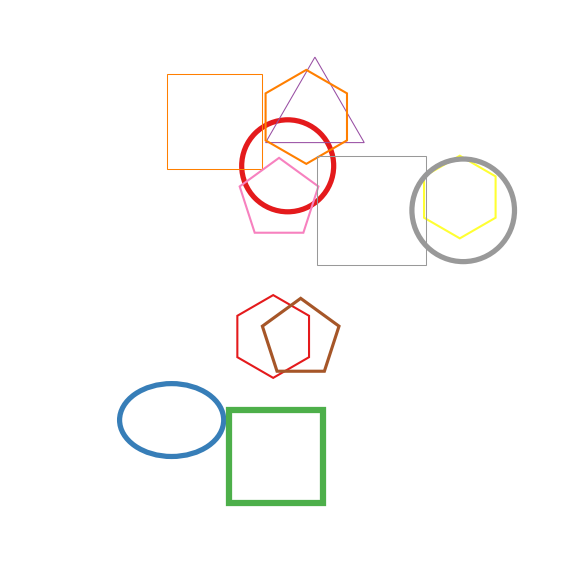[{"shape": "circle", "thickness": 2.5, "radius": 0.4, "center": [0.498, 0.712]}, {"shape": "hexagon", "thickness": 1, "radius": 0.36, "center": [0.473, 0.416]}, {"shape": "oval", "thickness": 2.5, "radius": 0.45, "center": [0.297, 0.272]}, {"shape": "square", "thickness": 3, "radius": 0.4, "center": [0.478, 0.208]}, {"shape": "triangle", "thickness": 0.5, "radius": 0.49, "center": [0.545, 0.802]}, {"shape": "hexagon", "thickness": 1, "radius": 0.41, "center": [0.53, 0.797]}, {"shape": "square", "thickness": 0.5, "radius": 0.41, "center": [0.371, 0.789]}, {"shape": "hexagon", "thickness": 1, "radius": 0.36, "center": [0.796, 0.658]}, {"shape": "pentagon", "thickness": 1.5, "radius": 0.35, "center": [0.521, 0.413]}, {"shape": "pentagon", "thickness": 1, "radius": 0.36, "center": [0.483, 0.654]}, {"shape": "square", "thickness": 0.5, "radius": 0.47, "center": [0.644, 0.634]}, {"shape": "circle", "thickness": 2.5, "radius": 0.44, "center": [0.802, 0.635]}]